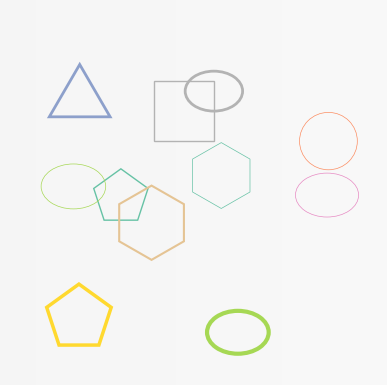[{"shape": "hexagon", "thickness": 0.5, "radius": 0.43, "center": [0.571, 0.544]}, {"shape": "pentagon", "thickness": 1, "radius": 0.37, "center": [0.312, 0.488]}, {"shape": "circle", "thickness": 0.5, "radius": 0.37, "center": [0.848, 0.634]}, {"shape": "triangle", "thickness": 2, "radius": 0.45, "center": [0.206, 0.742]}, {"shape": "oval", "thickness": 0.5, "radius": 0.41, "center": [0.844, 0.493]}, {"shape": "oval", "thickness": 3, "radius": 0.4, "center": [0.614, 0.137]}, {"shape": "oval", "thickness": 0.5, "radius": 0.42, "center": [0.189, 0.516]}, {"shape": "pentagon", "thickness": 2.5, "radius": 0.44, "center": [0.204, 0.175]}, {"shape": "hexagon", "thickness": 1.5, "radius": 0.48, "center": [0.391, 0.421]}, {"shape": "square", "thickness": 1, "radius": 0.39, "center": [0.474, 0.711]}, {"shape": "oval", "thickness": 2, "radius": 0.37, "center": [0.552, 0.763]}]